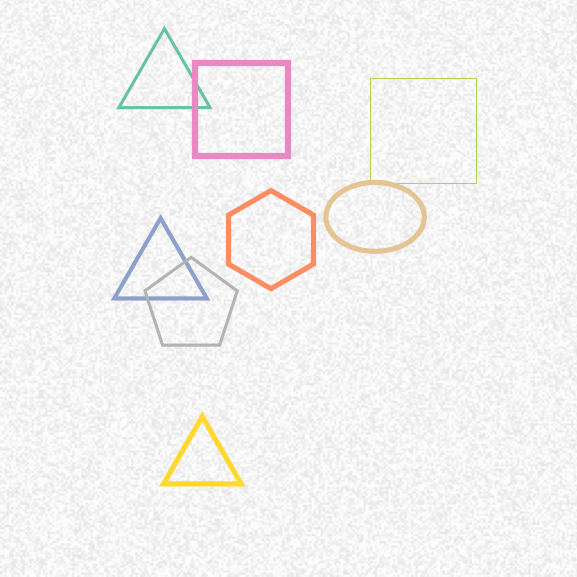[{"shape": "triangle", "thickness": 1.5, "radius": 0.46, "center": [0.285, 0.858]}, {"shape": "hexagon", "thickness": 2.5, "radius": 0.42, "center": [0.469, 0.584]}, {"shape": "triangle", "thickness": 2, "radius": 0.46, "center": [0.278, 0.529]}, {"shape": "square", "thickness": 3, "radius": 0.4, "center": [0.418, 0.809]}, {"shape": "square", "thickness": 0.5, "radius": 0.46, "center": [0.732, 0.773]}, {"shape": "triangle", "thickness": 2.5, "radius": 0.39, "center": [0.35, 0.2]}, {"shape": "oval", "thickness": 2.5, "radius": 0.43, "center": [0.65, 0.624]}, {"shape": "pentagon", "thickness": 1.5, "radius": 0.42, "center": [0.331, 0.469]}]